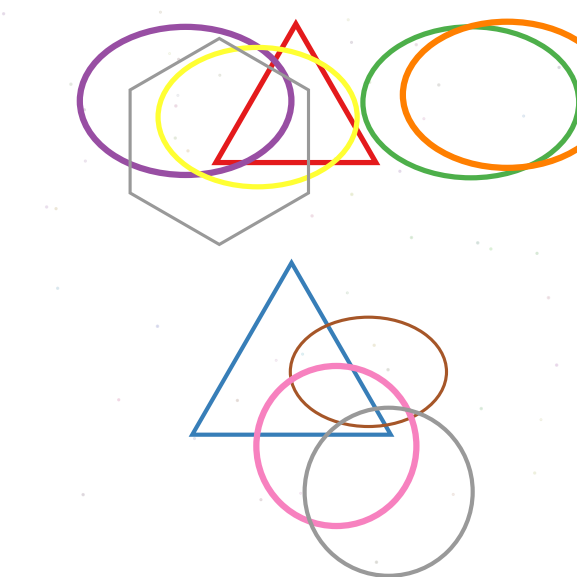[{"shape": "triangle", "thickness": 2.5, "radius": 0.8, "center": [0.512, 0.798]}, {"shape": "triangle", "thickness": 2, "radius": 0.99, "center": [0.505, 0.346]}, {"shape": "oval", "thickness": 2.5, "radius": 0.93, "center": [0.815, 0.822]}, {"shape": "oval", "thickness": 3, "radius": 0.92, "center": [0.321, 0.824]}, {"shape": "oval", "thickness": 3, "radius": 0.9, "center": [0.878, 0.835]}, {"shape": "oval", "thickness": 2.5, "radius": 0.86, "center": [0.446, 0.796]}, {"shape": "oval", "thickness": 1.5, "radius": 0.68, "center": [0.638, 0.355]}, {"shape": "circle", "thickness": 3, "radius": 0.69, "center": [0.582, 0.227]}, {"shape": "hexagon", "thickness": 1.5, "radius": 0.89, "center": [0.38, 0.754]}, {"shape": "circle", "thickness": 2, "radius": 0.73, "center": [0.673, 0.148]}]